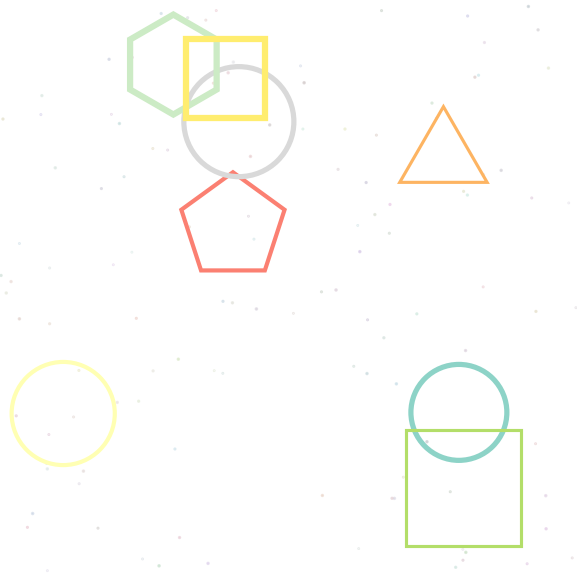[{"shape": "circle", "thickness": 2.5, "radius": 0.42, "center": [0.795, 0.285]}, {"shape": "circle", "thickness": 2, "radius": 0.45, "center": [0.109, 0.283]}, {"shape": "pentagon", "thickness": 2, "radius": 0.47, "center": [0.403, 0.607]}, {"shape": "triangle", "thickness": 1.5, "radius": 0.44, "center": [0.768, 0.727]}, {"shape": "square", "thickness": 1.5, "radius": 0.5, "center": [0.803, 0.154]}, {"shape": "circle", "thickness": 2.5, "radius": 0.48, "center": [0.414, 0.788]}, {"shape": "hexagon", "thickness": 3, "radius": 0.43, "center": [0.3, 0.887]}, {"shape": "square", "thickness": 3, "radius": 0.34, "center": [0.391, 0.862]}]